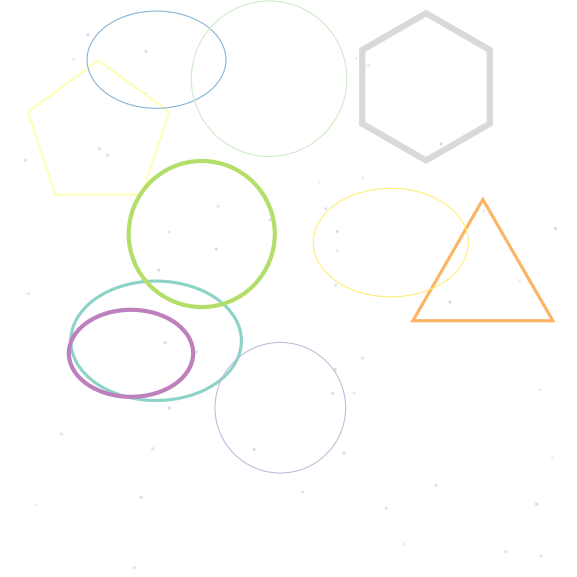[{"shape": "oval", "thickness": 1.5, "radius": 0.74, "center": [0.27, 0.409]}, {"shape": "pentagon", "thickness": 1, "radius": 0.64, "center": [0.171, 0.766]}, {"shape": "circle", "thickness": 0.5, "radius": 0.57, "center": [0.485, 0.293]}, {"shape": "oval", "thickness": 0.5, "radius": 0.6, "center": [0.271, 0.896]}, {"shape": "triangle", "thickness": 1.5, "radius": 0.7, "center": [0.836, 0.514]}, {"shape": "circle", "thickness": 2, "radius": 0.63, "center": [0.349, 0.594]}, {"shape": "hexagon", "thickness": 3, "radius": 0.64, "center": [0.738, 0.849]}, {"shape": "oval", "thickness": 2, "radius": 0.54, "center": [0.227, 0.387]}, {"shape": "circle", "thickness": 0.5, "radius": 0.67, "center": [0.466, 0.863]}, {"shape": "oval", "thickness": 0.5, "radius": 0.67, "center": [0.677, 0.579]}]